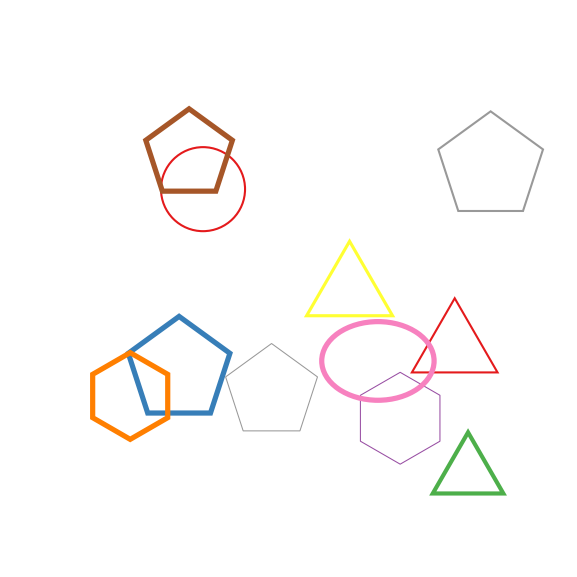[{"shape": "triangle", "thickness": 1, "radius": 0.43, "center": [0.787, 0.397]}, {"shape": "circle", "thickness": 1, "radius": 0.36, "center": [0.352, 0.672]}, {"shape": "pentagon", "thickness": 2.5, "radius": 0.46, "center": [0.31, 0.359]}, {"shape": "triangle", "thickness": 2, "radius": 0.35, "center": [0.81, 0.18]}, {"shape": "hexagon", "thickness": 0.5, "radius": 0.4, "center": [0.693, 0.275]}, {"shape": "hexagon", "thickness": 2.5, "radius": 0.38, "center": [0.225, 0.313]}, {"shape": "triangle", "thickness": 1.5, "radius": 0.43, "center": [0.605, 0.495]}, {"shape": "pentagon", "thickness": 2.5, "radius": 0.39, "center": [0.327, 0.732]}, {"shape": "oval", "thickness": 2.5, "radius": 0.49, "center": [0.654, 0.374]}, {"shape": "pentagon", "thickness": 0.5, "radius": 0.42, "center": [0.47, 0.321]}, {"shape": "pentagon", "thickness": 1, "radius": 0.48, "center": [0.85, 0.711]}]